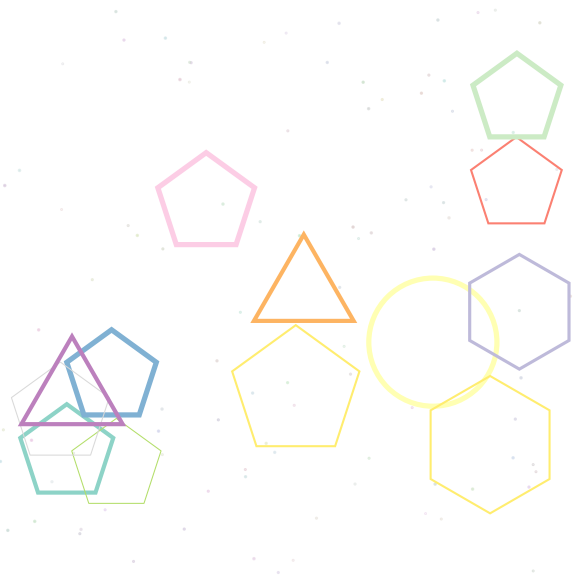[{"shape": "pentagon", "thickness": 2, "radius": 0.42, "center": [0.116, 0.215]}, {"shape": "circle", "thickness": 2.5, "radius": 0.55, "center": [0.75, 0.407]}, {"shape": "hexagon", "thickness": 1.5, "radius": 0.5, "center": [0.899, 0.459]}, {"shape": "pentagon", "thickness": 1, "radius": 0.41, "center": [0.894, 0.679]}, {"shape": "pentagon", "thickness": 2.5, "radius": 0.41, "center": [0.193, 0.347]}, {"shape": "triangle", "thickness": 2, "radius": 0.5, "center": [0.526, 0.493]}, {"shape": "pentagon", "thickness": 0.5, "radius": 0.41, "center": [0.202, 0.193]}, {"shape": "pentagon", "thickness": 2.5, "radius": 0.44, "center": [0.357, 0.647]}, {"shape": "pentagon", "thickness": 0.5, "radius": 0.45, "center": [0.104, 0.283]}, {"shape": "triangle", "thickness": 2, "radius": 0.51, "center": [0.125, 0.315]}, {"shape": "pentagon", "thickness": 2.5, "radius": 0.4, "center": [0.895, 0.827]}, {"shape": "pentagon", "thickness": 1, "radius": 0.58, "center": [0.512, 0.32]}, {"shape": "hexagon", "thickness": 1, "radius": 0.59, "center": [0.849, 0.229]}]